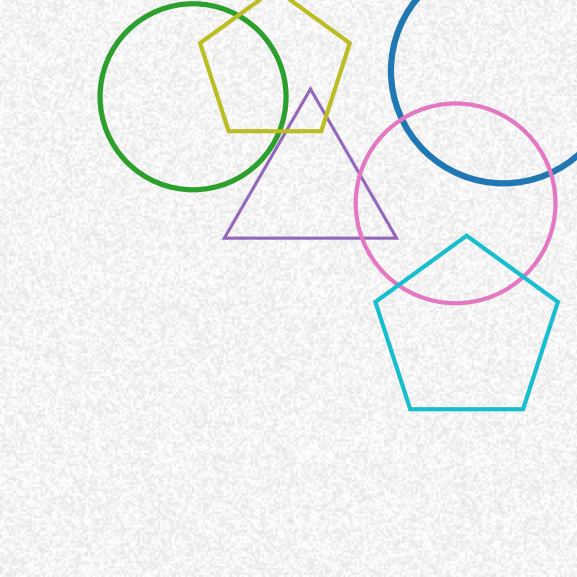[{"shape": "circle", "thickness": 3, "radius": 0.97, "center": [0.872, 0.877]}, {"shape": "circle", "thickness": 2.5, "radius": 0.81, "center": [0.334, 0.832]}, {"shape": "triangle", "thickness": 1.5, "radius": 0.86, "center": [0.538, 0.673]}, {"shape": "circle", "thickness": 2, "radius": 0.86, "center": [0.789, 0.647]}, {"shape": "pentagon", "thickness": 2, "radius": 0.68, "center": [0.476, 0.882]}, {"shape": "pentagon", "thickness": 2, "radius": 0.83, "center": [0.808, 0.425]}]